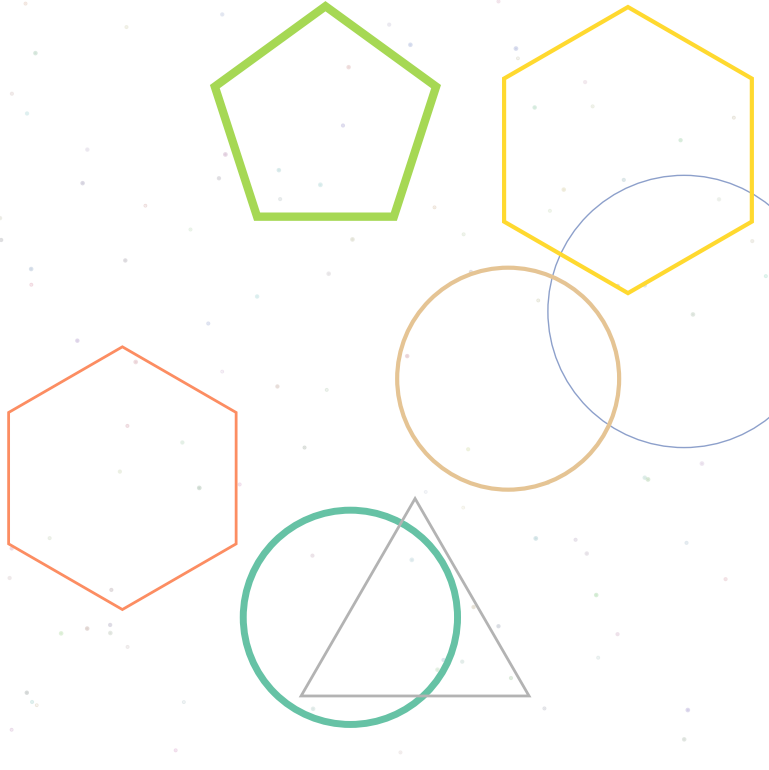[{"shape": "circle", "thickness": 2.5, "radius": 0.7, "center": [0.455, 0.198]}, {"shape": "hexagon", "thickness": 1, "radius": 0.85, "center": [0.159, 0.379]}, {"shape": "circle", "thickness": 0.5, "radius": 0.88, "center": [0.888, 0.596]}, {"shape": "pentagon", "thickness": 3, "radius": 0.76, "center": [0.423, 0.841]}, {"shape": "hexagon", "thickness": 1.5, "radius": 0.93, "center": [0.816, 0.805]}, {"shape": "circle", "thickness": 1.5, "radius": 0.72, "center": [0.66, 0.508]}, {"shape": "triangle", "thickness": 1, "radius": 0.85, "center": [0.539, 0.182]}]